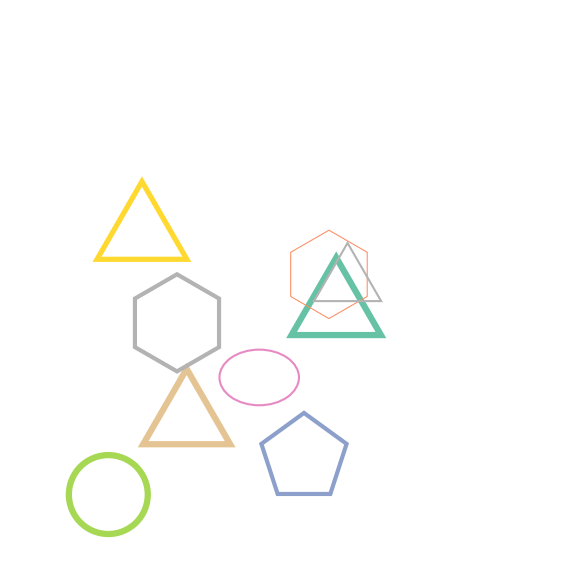[{"shape": "triangle", "thickness": 3, "radius": 0.45, "center": [0.582, 0.464]}, {"shape": "hexagon", "thickness": 0.5, "radius": 0.38, "center": [0.57, 0.524]}, {"shape": "pentagon", "thickness": 2, "radius": 0.39, "center": [0.526, 0.207]}, {"shape": "oval", "thickness": 1, "radius": 0.34, "center": [0.449, 0.346]}, {"shape": "circle", "thickness": 3, "radius": 0.34, "center": [0.188, 0.143]}, {"shape": "triangle", "thickness": 2.5, "radius": 0.45, "center": [0.246, 0.595]}, {"shape": "triangle", "thickness": 3, "radius": 0.43, "center": [0.323, 0.273]}, {"shape": "hexagon", "thickness": 2, "radius": 0.42, "center": [0.306, 0.44]}, {"shape": "triangle", "thickness": 1, "radius": 0.34, "center": [0.602, 0.511]}]